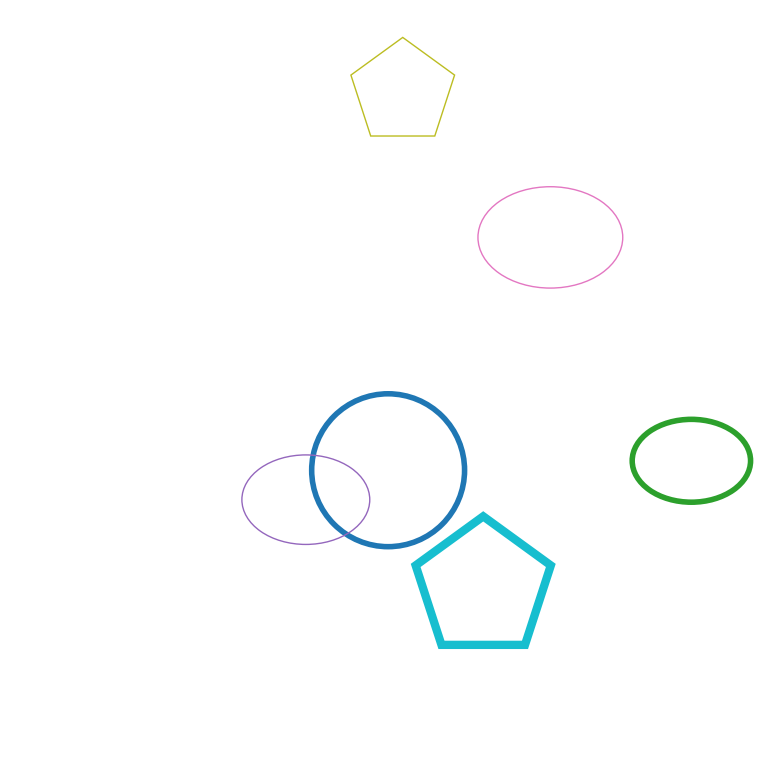[{"shape": "circle", "thickness": 2, "radius": 0.5, "center": [0.504, 0.389]}, {"shape": "oval", "thickness": 2, "radius": 0.38, "center": [0.898, 0.402]}, {"shape": "oval", "thickness": 0.5, "radius": 0.42, "center": [0.397, 0.351]}, {"shape": "oval", "thickness": 0.5, "radius": 0.47, "center": [0.715, 0.692]}, {"shape": "pentagon", "thickness": 0.5, "radius": 0.35, "center": [0.523, 0.881]}, {"shape": "pentagon", "thickness": 3, "radius": 0.46, "center": [0.628, 0.237]}]